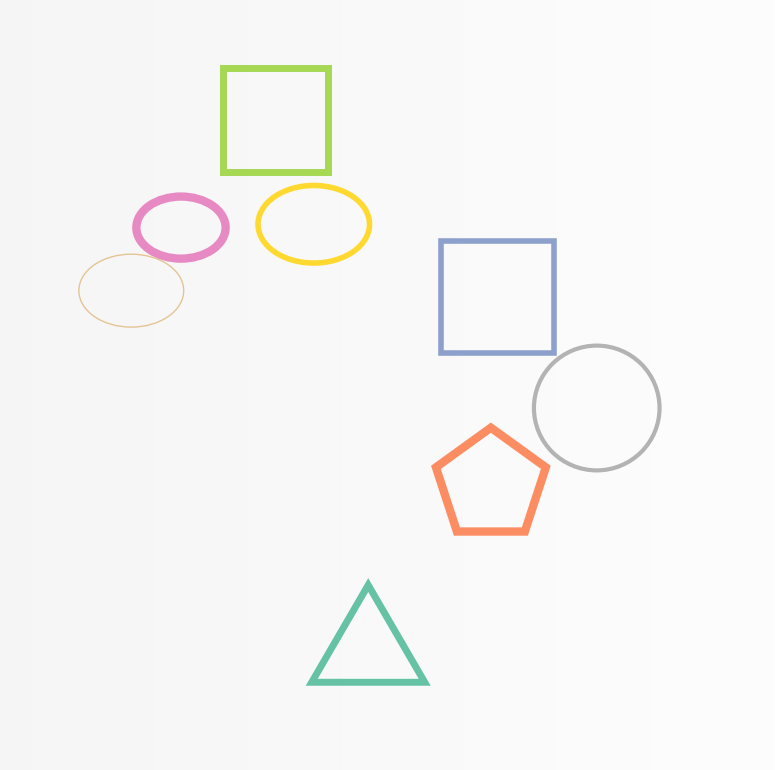[{"shape": "triangle", "thickness": 2.5, "radius": 0.42, "center": [0.475, 0.156]}, {"shape": "pentagon", "thickness": 3, "radius": 0.37, "center": [0.633, 0.37]}, {"shape": "square", "thickness": 2, "radius": 0.36, "center": [0.642, 0.615]}, {"shape": "oval", "thickness": 3, "radius": 0.29, "center": [0.234, 0.704]}, {"shape": "square", "thickness": 2.5, "radius": 0.34, "center": [0.355, 0.844]}, {"shape": "oval", "thickness": 2, "radius": 0.36, "center": [0.405, 0.709]}, {"shape": "oval", "thickness": 0.5, "radius": 0.34, "center": [0.169, 0.623]}, {"shape": "circle", "thickness": 1.5, "radius": 0.41, "center": [0.77, 0.47]}]